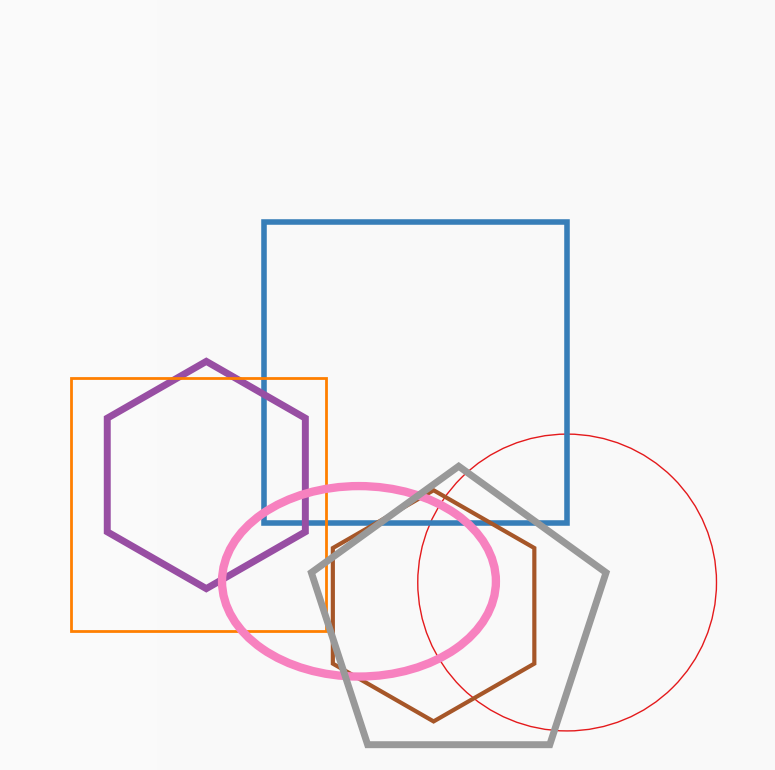[{"shape": "circle", "thickness": 0.5, "radius": 0.96, "center": [0.732, 0.243]}, {"shape": "square", "thickness": 2, "radius": 0.98, "center": [0.537, 0.516]}, {"shape": "hexagon", "thickness": 2.5, "radius": 0.74, "center": [0.266, 0.383]}, {"shape": "square", "thickness": 1, "radius": 0.82, "center": [0.256, 0.345]}, {"shape": "hexagon", "thickness": 1.5, "radius": 0.75, "center": [0.559, 0.213]}, {"shape": "oval", "thickness": 3, "radius": 0.88, "center": [0.463, 0.245]}, {"shape": "pentagon", "thickness": 2.5, "radius": 1.0, "center": [0.592, 0.195]}]